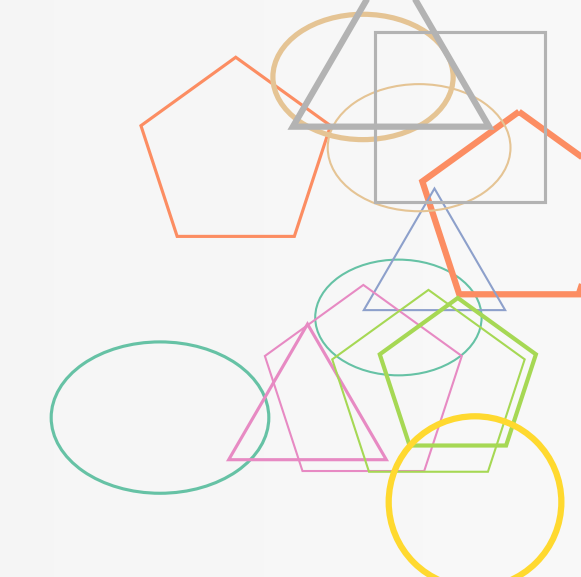[{"shape": "oval", "thickness": 1, "radius": 0.72, "center": [0.685, 0.449]}, {"shape": "oval", "thickness": 1.5, "radius": 0.94, "center": [0.275, 0.276]}, {"shape": "pentagon", "thickness": 3, "radius": 0.87, "center": [0.893, 0.631]}, {"shape": "pentagon", "thickness": 1.5, "radius": 0.86, "center": [0.406, 0.729]}, {"shape": "triangle", "thickness": 1, "radius": 0.7, "center": [0.747, 0.532]}, {"shape": "triangle", "thickness": 1.5, "radius": 0.78, "center": [0.529, 0.281]}, {"shape": "pentagon", "thickness": 1, "radius": 0.89, "center": [0.625, 0.328]}, {"shape": "pentagon", "thickness": 2, "radius": 0.71, "center": [0.788, 0.342]}, {"shape": "pentagon", "thickness": 1, "radius": 0.87, "center": [0.737, 0.323]}, {"shape": "circle", "thickness": 3, "radius": 0.74, "center": [0.817, 0.13]}, {"shape": "oval", "thickness": 1, "radius": 0.79, "center": [0.721, 0.743]}, {"shape": "oval", "thickness": 2.5, "radius": 0.78, "center": [0.625, 0.866]}, {"shape": "square", "thickness": 1.5, "radius": 0.73, "center": [0.791, 0.797]}, {"shape": "triangle", "thickness": 3, "radius": 0.97, "center": [0.673, 0.877]}]